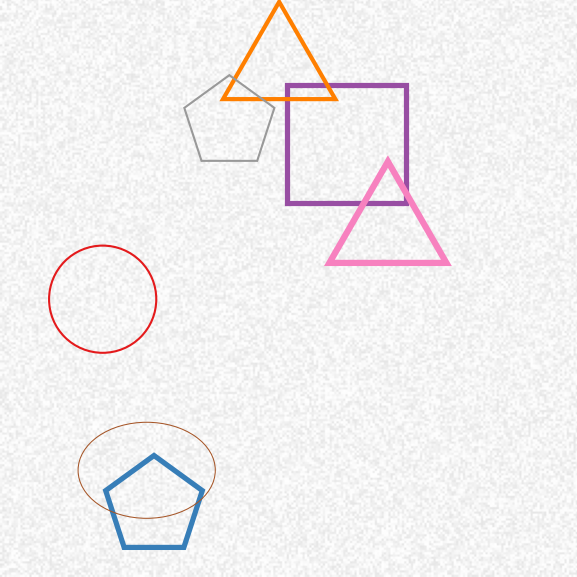[{"shape": "circle", "thickness": 1, "radius": 0.46, "center": [0.178, 0.481]}, {"shape": "pentagon", "thickness": 2.5, "radius": 0.44, "center": [0.267, 0.122]}, {"shape": "square", "thickness": 2.5, "radius": 0.51, "center": [0.6, 0.75]}, {"shape": "triangle", "thickness": 2, "radius": 0.56, "center": [0.483, 0.884]}, {"shape": "oval", "thickness": 0.5, "radius": 0.59, "center": [0.254, 0.185]}, {"shape": "triangle", "thickness": 3, "radius": 0.59, "center": [0.672, 0.602]}, {"shape": "pentagon", "thickness": 1, "radius": 0.41, "center": [0.397, 0.787]}]